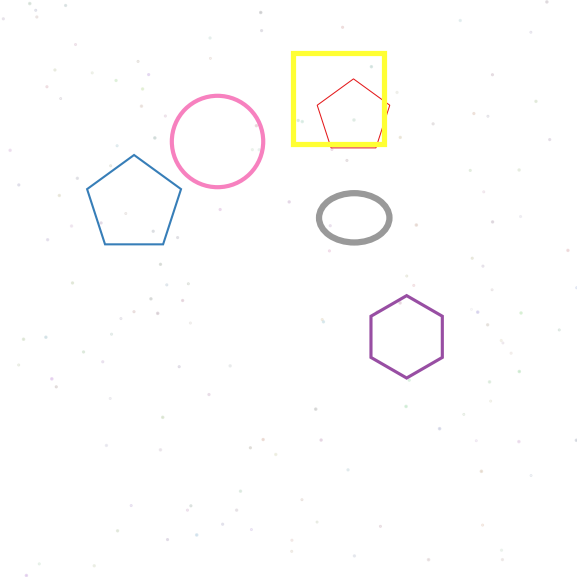[{"shape": "pentagon", "thickness": 0.5, "radius": 0.33, "center": [0.612, 0.797]}, {"shape": "pentagon", "thickness": 1, "radius": 0.43, "center": [0.232, 0.645]}, {"shape": "hexagon", "thickness": 1.5, "radius": 0.36, "center": [0.704, 0.416]}, {"shape": "square", "thickness": 2.5, "radius": 0.39, "center": [0.586, 0.829]}, {"shape": "circle", "thickness": 2, "radius": 0.4, "center": [0.377, 0.754]}, {"shape": "oval", "thickness": 3, "radius": 0.3, "center": [0.613, 0.622]}]